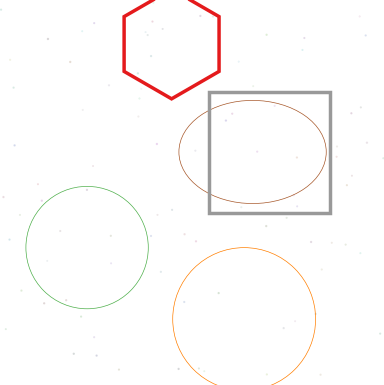[{"shape": "hexagon", "thickness": 2.5, "radius": 0.71, "center": [0.446, 0.886]}, {"shape": "circle", "thickness": 0.5, "radius": 0.79, "center": [0.226, 0.357]}, {"shape": "circle", "thickness": 0.5, "radius": 0.93, "center": [0.634, 0.171]}, {"shape": "oval", "thickness": 0.5, "radius": 0.96, "center": [0.656, 0.605]}, {"shape": "square", "thickness": 2.5, "radius": 0.79, "center": [0.699, 0.603]}]